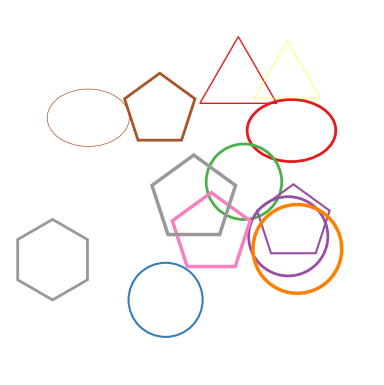[{"shape": "triangle", "thickness": 1, "radius": 0.58, "center": [0.619, 0.789]}, {"shape": "oval", "thickness": 2, "radius": 0.58, "center": [0.757, 0.661]}, {"shape": "circle", "thickness": 1.5, "radius": 0.48, "center": [0.43, 0.221]}, {"shape": "circle", "thickness": 2, "radius": 0.49, "center": [0.634, 0.528]}, {"shape": "pentagon", "thickness": 1.5, "radius": 0.49, "center": [0.762, 0.422]}, {"shape": "circle", "thickness": 2, "radius": 0.51, "center": [0.749, 0.386]}, {"shape": "circle", "thickness": 2.5, "radius": 0.58, "center": [0.772, 0.353]}, {"shape": "triangle", "thickness": 0.5, "radius": 0.49, "center": [0.746, 0.795]}, {"shape": "oval", "thickness": 0.5, "radius": 0.53, "center": [0.229, 0.694]}, {"shape": "pentagon", "thickness": 2, "radius": 0.48, "center": [0.415, 0.714]}, {"shape": "pentagon", "thickness": 2.5, "radius": 0.53, "center": [0.549, 0.394]}, {"shape": "pentagon", "thickness": 2.5, "radius": 0.57, "center": [0.503, 0.483]}, {"shape": "hexagon", "thickness": 2, "radius": 0.52, "center": [0.137, 0.326]}]